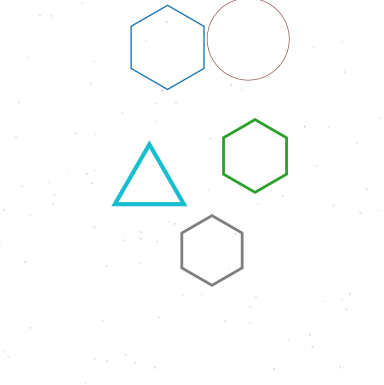[{"shape": "hexagon", "thickness": 1, "radius": 0.55, "center": [0.435, 0.877]}, {"shape": "hexagon", "thickness": 2, "radius": 0.47, "center": [0.662, 0.595]}, {"shape": "circle", "thickness": 0.5, "radius": 0.53, "center": [0.645, 0.898]}, {"shape": "hexagon", "thickness": 2, "radius": 0.45, "center": [0.551, 0.349]}, {"shape": "triangle", "thickness": 3, "radius": 0.52, "center": [0.388, 0.521]}]